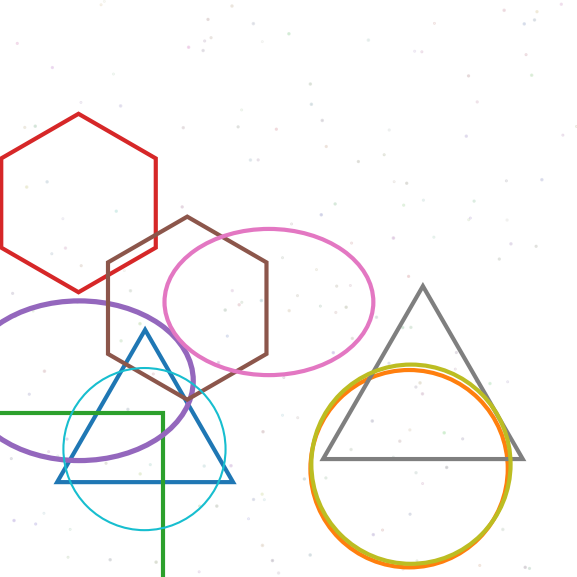[{"shape": "triangle", "thickness": 2, "radius": 0.88, "center": [0.251, 0.252]}, {"shape": "circle", "thickness": 2, "radius": 0.85, "center": [0.708, 0.188]}, {"shape": "square", "thickness": 2, "radius": 0.83, "center": [0.117, 0.119]}, {"shape": "hexagon", "thickness": 2, "radius": 0.77, "center": [0.136, 0.648]}, {"shape": "oval", "thickness": 2.5, "radius": 0.99, "center": [0.137, 0.34]}, {"shape": "hexagon", "thickness": 2, "radius": 0.79, "center": [0.324, 0.466]}, {"shape": "oval", "thickness": 2, "radius": 0.9, "center": [0.466, 0.476]}, {"shape": "triangle", "thickness": 2, "radius": 1.0, "center": [0.732, 0.304]}, {"shape": "circle", "thickness": 2, "radius": 0.86, "center": [0.712, 0.195]}, {"shape": "circle", "thickness": 1, "radius": 0.7, "center": [0.25, 0.221]}]